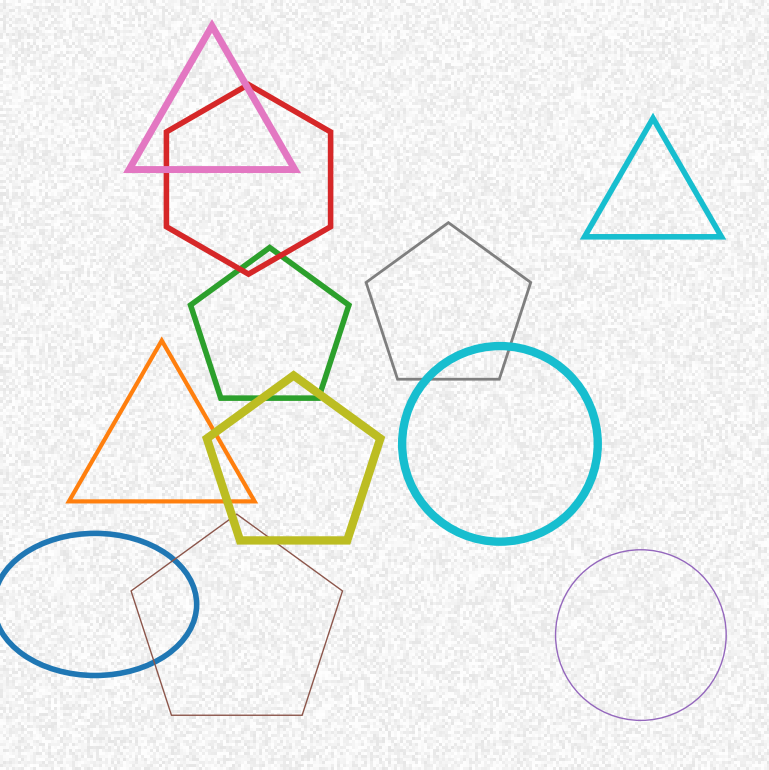[{"shape": "oval", "thickness": 2, "radius": 0.66, "center": [0.124, 0.215]}, {"shape": "triangle", "thickness": 1.5, "radius": 0.7, "center": [0.21, 0.418]}, {"shape": "pentagon", "thickness": 2, "radius": 0.54, "center": [0.35, 0.57]}, {"shape": "hexagon", "thickness": 2, "radius": 0.62, "center": [0.323, 0.767]}, {"shape": "circle", "thickness": 0.5, "radius": 0.55, "center": [0.832, 0.175]}, {"shape": "pentagon", "thickness": 0.5, "radius": 0.72, "center": [0.308, 0.188]}, {"shape": "triangle", "thickness": 2.5, "radius": 0.62, "center": [0.275, 0.842]}, {"shape": "pentagon", "thickness": 1, "radius": 0.56, "center": [0.582, 0.598]}, {"shape": "pentagon", "thickness": 3, "radius": 0.59, "center": [0.381, 0.394]}, {"shape": "circle", "thickness": 3, "radius": 0.64, "center": [0.649, 0.424]}, {"shape": "triangle", "thickness": 2, "radius": 0.51, "center": [0.848, 0.744]}]